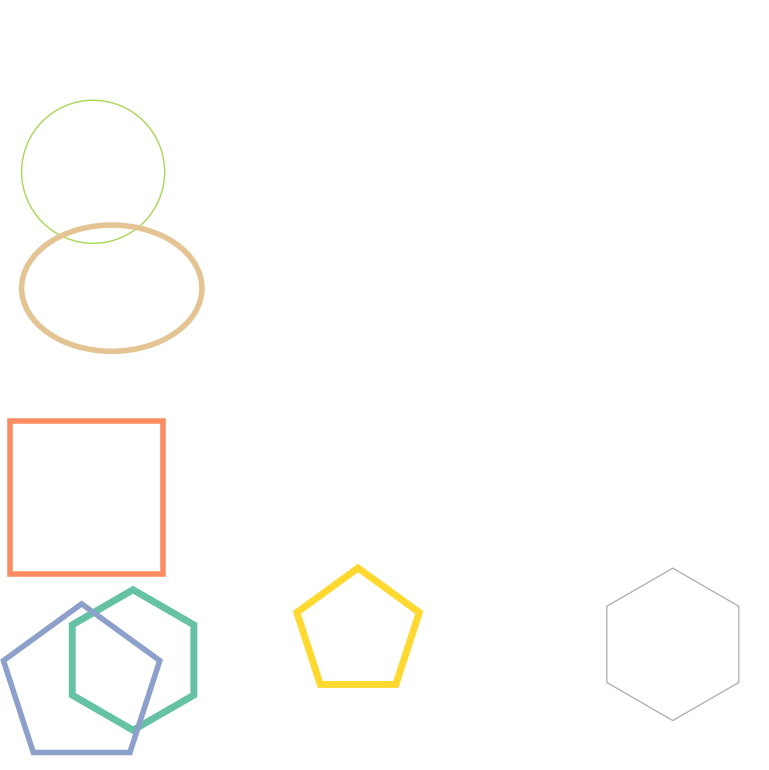[{"shape": "hexagon", "thickness": 2.5, "radius": 0.46, "center": [0.173, 0.143]}, {"shape": "square", "thickness": 2, "radius": 0.5, "center": [0.112, 0.354]}, {"shape": "pentagon", "thickness": 2, "radius": 0.53, "center": [0.106, 0.109]}, {"shape": "circle", "thickness": 0.5, "radius": 0.46, "center": [0.121, 0.777]}, {"shape": "pentagon", "thickness": 2.5, "radius": 0.42, "center": [0.465, 0.179]}, {"shape": "oval", "thickness": 2, "radius": 0.59, "center": [0.145, 0.626]}, {"shape": "hexagon", "thickness": 0.5, "radius": 0.49, "center": [0.874, 0.163]}]